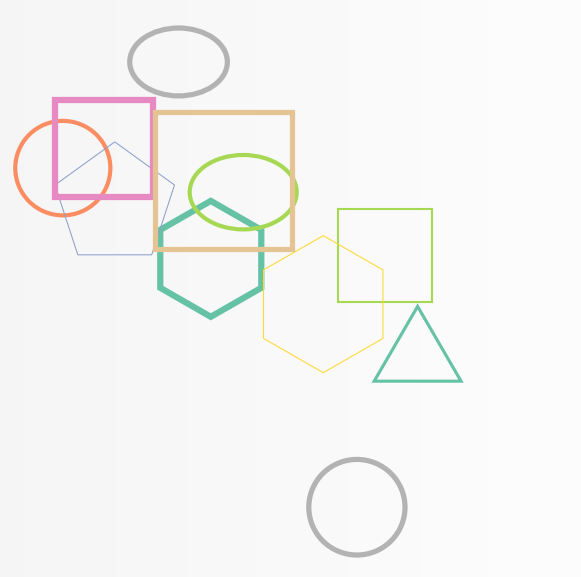[{"shape": "triangle", "thickness": 1.5, "radius": 0.43, "center": [0.718, 0.382]}, {"shape": "hexagon", "thickness": 3, "radius": 0.5, "center": [0.363, 0.551]}, {"shape": "circle", "thickness": 2, "radius": 0.41, "center": [0.108, 0.708]}, {"shape": "pentagon", "thickness": 0.5, "radius": 0.54, "center": [0.197, 0.645]}, {"shape": "square", "thickness": 3, "radius": 0.42, "center": [0.179, 0.743]}, {"shape": "square", "thickness": 1, "radius": 0.4, "center": [0.662, 0.557]}, {"shape": "oval", "thickness": 2, "radius": 0.46, "center": [0.418, 0.666]}, {"shape": "hexagon", "thickness": 0.5, "radius": 0.59, "center": [0.556, 0.472]}, {"shape": "square", "thickness": 2.5, "radius": 0.59, "center": [0.385, 0.686]}, {"shape": "oval", "thickness": 2.5, "radius": 0.42, "center": [0.307, 0.892]}, {"shape": "circle", "thickness": 2.5, "radius": 0.41, "center": [0.614, 0.121]}]